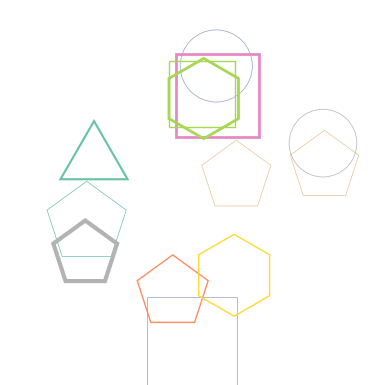[{"shape": "pentagon", "thickness": 0.5, "radius": 0.54, "center": [0.225, 0.421]}, {"shape": "triangle", "thickness": 1.5, "radius": 0.5, "center": [0.244, 0.585]}, {"shape": "pentagon", "thickness": 1, "radius": 0.48, "center": [0.449, 0.241]}, {"shape": "square", "thickness": 0.5, "radius": 0.59, "center": [0.499, 0.11]}, {"shape": "circle", "thickness": 0.5, "radius": 0.47, "center": [0.562, 0.829]}, {"shape": "square", "thickness": 2, "radius": 0.54, "center": [0.566, 0.752]}, {"shape": "hexagon", "thickness": 2, "radius": 0.52, "center": [0.529, 0.744]}, {"shape": "square", "thickness": 1, "radius": 0.43, "center": [0.525, 0.756]}, {"shape": "hexagon", "thickness": 1, "radius": 0.53, "center": [0.608, 0.285]}, {"shape": "pentagon", "thickness": 0.5, "radius": 0.47, "center": [0.614, 0.541]}, {"shape": "pentagon", "thickness": 0.5, "radius": 0.47, "center": [0.843, 0.568]}, {"shape": "circle", "thickness": 0.5, "radius": 0.44, "center": [0.839, 0.628]}, {"shape": "pentagon", "thickness": 3, "radius": 0.44, "center": [0.221, 0.34]}]